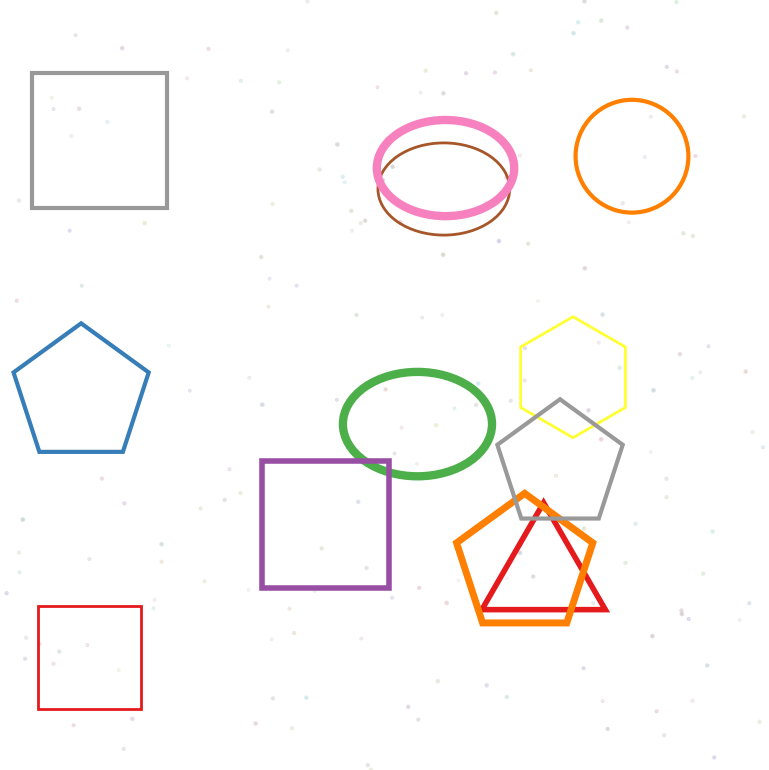[{"shape": "triangle", "thickness": 2, "radius": 0.46, "center": [0.706, 0.255]}, {"shape": "square", "thickness": 1, "radius": 0.34, "center": [0.116, 0.146]}, {"shape": "pentagon", "thickness": 1.5, "radius": 0.46, "center": [0.105, 0.488]}, {"shape": "oval", "thickness": 3, "radius": 0.48, "center": [0.542, 0.449]}, {"shape": "square", "thickness": 2, "radius": 0.41, "center": [0.423, 0.319]}, {"shape": "pentagon", "thickness": 2.5, "radius": 0.47, "center": [0.681, 0.266]}, {"shape": "circle", "thickness": 1.5, "radius": 0.37, "center": [0.821, 0.797]}, {"shape": "hexagon", "thickness": 1, "radius": 0.39, "center": [0.744, 0.51]}, {"shape": "oval", "thickness": 1, "radius": 0.43, "center": [0.576, 0.755]}, {"shape": "oval", "thickness": 3, "radius": 0.45, "center": [0.579, 0.782]}, {"shape": "pentagon", "thickness": 1.5, "radius": 0.43, "center": [0.727, 0.396]}, {"shape": "square", "thickness": 1.5, "radius": 0.44, "center": [0.13, 0.817]}]